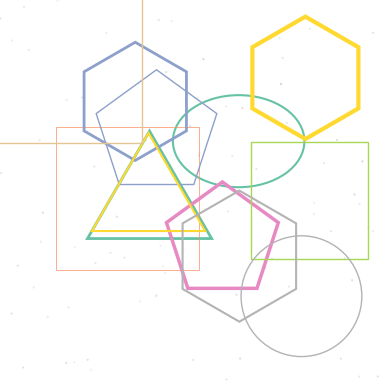[{"shape": "triangle", "thickness": 2, "radius": 0.93, "center": [0.388, 0.473]}, {"shape": "oval", "thickness": 1.5, "radius": 0.85, "center": [0.62, 0.633]}, {"shape": "square", "thickness": 0.5, "radius": 0.93, "center": [0.331, 0.485]}, {"shape": "pentagon", "thickness": 1, "radius": 0.82, "center": [0.407, 0.654]}, {"shape": "hexagon", "thickness": 2, "radius": 0.77, "center": [0.351, 0.737]}, {"shape": "pentagon", "thickness": 2.5, "radius": 0.76, "center": [0.578, 0.375]}, {"shape": "square", "thickness": 1, "radius": 0.76, "center": [0.805, 0.48]}, {"shape": "triangle", "thickness": 1.5, "radius": 0.85, "center": [0.386, 0.485]}, {"shape": "hexagon", "thickness": 3, "radius": 0.79, "center": [0.793, 0.798]}, {"shape": "square", "thickness": 1, "radius": 0.99, "center": [0.171, 0.826]}, {"shape": "circle", "thickness": 1, "radius": 0.78, "center": [0.783, 0.231]}, {"shape": "hexagon", "thickness": 1.5, "radius": 0.85, "center": [0.622, 0.335]}]